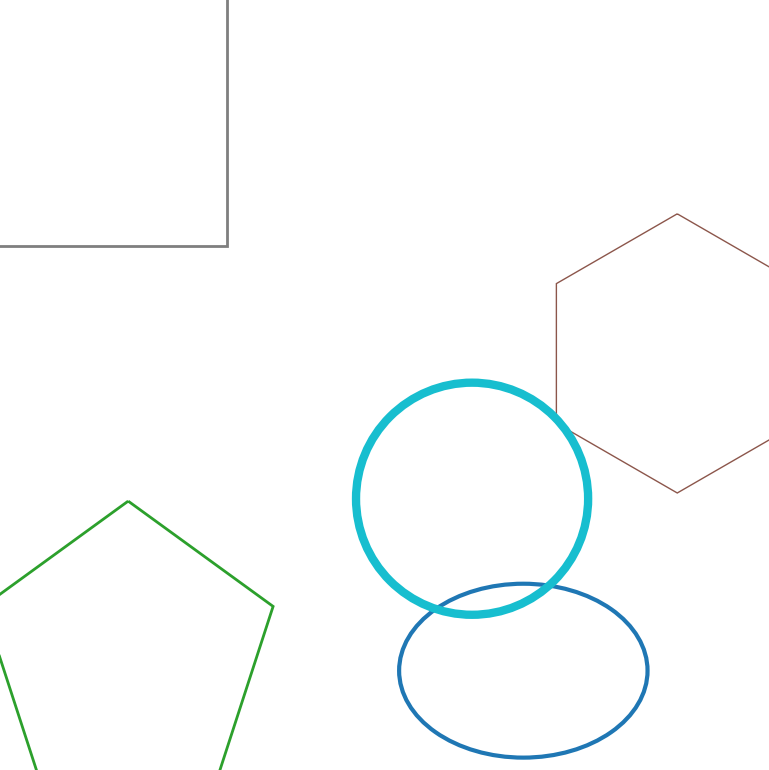[{"shape": "oval", "thickness": 1.5, "radius": 0.81, "center": [0.68, 0.129]}, {"shape": "pentagon", "thickness": 1, "radius": 0.99, "center": [0.166, 0.151]}, {"shape": "hexagon", "thickness": 0.5, "radius": 0.91, "center": [0.88, 0.541]}, {"shape": "square", "thickness": 1, "radius": 0.91, "center": [0.113, 0.863]}, {"shape": "circle", "thickness": 3, "radius": 0.75, "center": [0.613, 0.352]}]